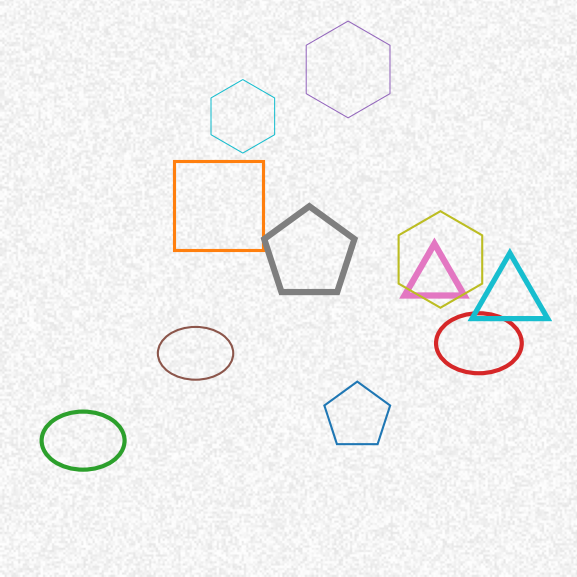[{"shape": "pentagon", "thickness": 1, "radius": 0.3, "center": [0.619, 0.278]}, {"shape": "square", "thickness": 1.5, "radius": 0.38, "center": [0.379, 0.643]}, {"shape": "oval", "thickness": 2, "radius": 0.36, "center": [0.144, 0.236]}, {"shape": "oval", "thickness": 2, "radius": 0.37, "center": [0.829, 0.405]}, {"shape": "hexagon", "thickness": 0.5, "radius": 0.42, "center": [0.603, 0.879]}, {"shape": "oval", "thickness": 1, "radius": 0.33, "center": [0.339, 0.387]}, {"shape": "triangle", "thickness": 3, "radius": 0.3, "center": [0.752, 0.517]}, {"shape": "pentagon", "thickness": 3, "radius": 0.41, "center": [0.536, 0.56]}, {"shape": "hexagon", "thickness": 1, "radius": 0.42, "center": [0.763, 0.55]}, {"shape": "triangle", "thickness": 2.5, "radius": 0.38, "center": [0.883, 0.485]}, {"shape": "hexagon", "thickness": 0.5, "radius": 0.32, "center": [0.42, 0.798]}]